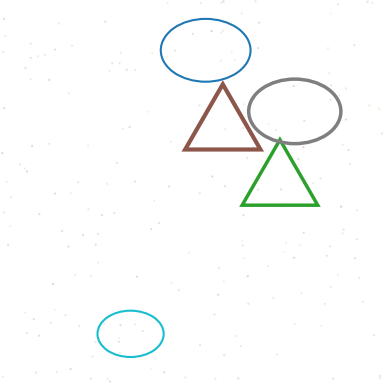[{"shape": "oval", "thickness": 1.5, "radius": 0.58, "center": [0.534, 0.869]}, {"shape": "triangle", "thickness": 2.5, "radius": 0.57, "center": [0.727, 0.524]}, {"shape": "triangle", "thickness": 3, "radius": 0.56, "center": [0.579, 0.668]}, {"shape": "oval", "thickness": 2.5, "radius": 0.6, "center": [0.766, 0.711]}, {"shape": "oval", "thickness": 1.5, "radius": 0.43, "center": [0.339, 0.133]}]